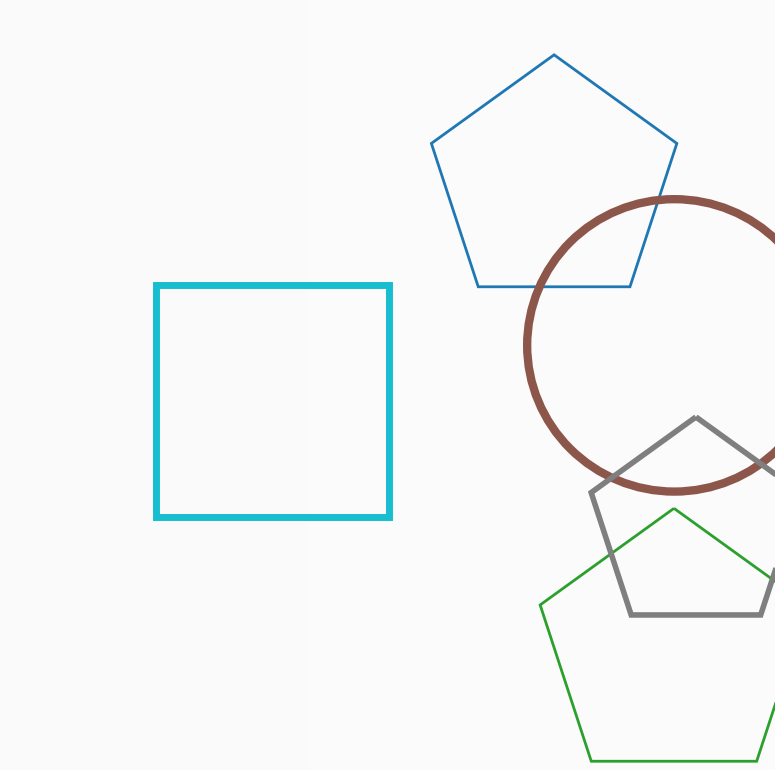[{"shape": "pentagon", "thickness": 1, "radius": 0.83, "center": [0.715, 0.762]}, {"shape": "pentagon", "thickness": 1, "radius": 0.91, "center": [0.87, 0.158]}, {"shape": "circle", "thickness": 3, "radius": 0.95, "center": [0.87, 0.551]}, {"shape": "pentagon", "thickness": 2, "radius": 0.71, "center": [0.898, 0.316]}, {"shape": "square", "thickness": 2.5, "radius": 0.75, "center": [0.351, 0.48]}]